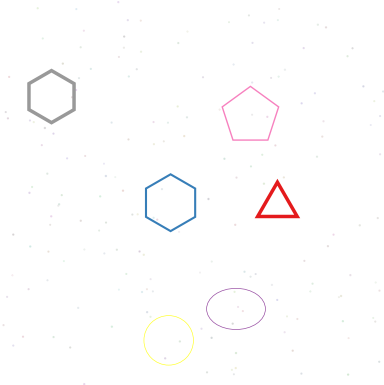[{"shape": "triangle", "thickness": 2.5, "radius": 0.3, "center": [0.721, 0.467]}, {"shape": "hexagon", "thickness": 1.5, "radius": 0.37, "center": [0.443, 0.473]}, {"shape": "oval", "thickness": 0.5, "radius": 0.38, "center": [0.613, 0.198]}, {"shape": "circle", "thickness": 0.5, "radius": 0.32, "center": [0.438, 0.116]}, {"shape": "pentagon", "thickness": 1, "radius": 0.39, "center": [0.65, 0.699]}, {"shape": "hexagon", "thickness": 2.5, "radius": 0.34, "center": [0.134, 0.749]}]